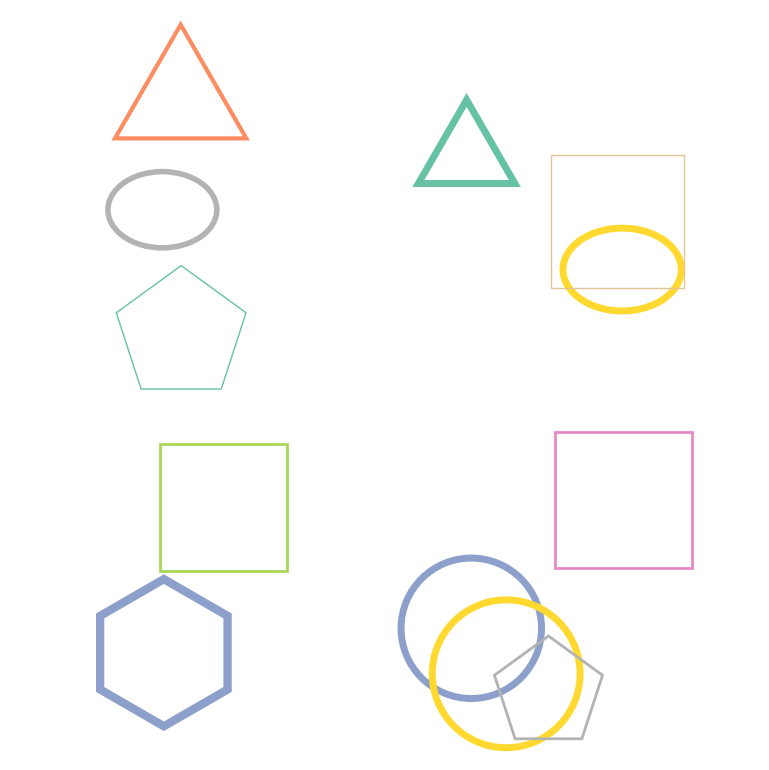[{"shape": "triangle", "thickness": 2.5, "radius": 0.36, "center": [0.606, 0.798]}, {"shape": "pentagon", "thickness": 0.5, "radius": 0.44, "center": [0.235, 0.566]}, {"shape": "triangle", "thickness": 1.5, "radius": 0.49, "center": [0.235, 0.87]}, {"shape": "hexagon", "thickness": 3, "radius": 0.48, "center": [0.213, 0.152]}, {"shape": "circle", "thickness": 2.5, "radius": 0.46, "center": [0.612, 0.184]}, {"shape": "square", "thickness": 1, "radius": 0.44, "center": [0.81, 0.351]}, {"shape": "square", "thickness": 1, "radius": 0.41, "center": [0.29, 0.341]}, {"shape": "oval", "thickness": 2.5, "radius": 0.38, "center": [0.808, 0.65]}, {"shape": "circle", "thickness": 2.5, "radius": 0.48, "center": [0.657, 0.125]}, {"shape": "square", "thickness": 0.5, "radius": 0.43, "center": [0.802, 0.712]}, {"shape": "pentagon", "thickness": 1, "radius": 0.37, "center": [0.712, 0.1]}, {"shape": "oval", "thickness": 2, "radius": 0.35, "center": [0.211, 0.728]}]